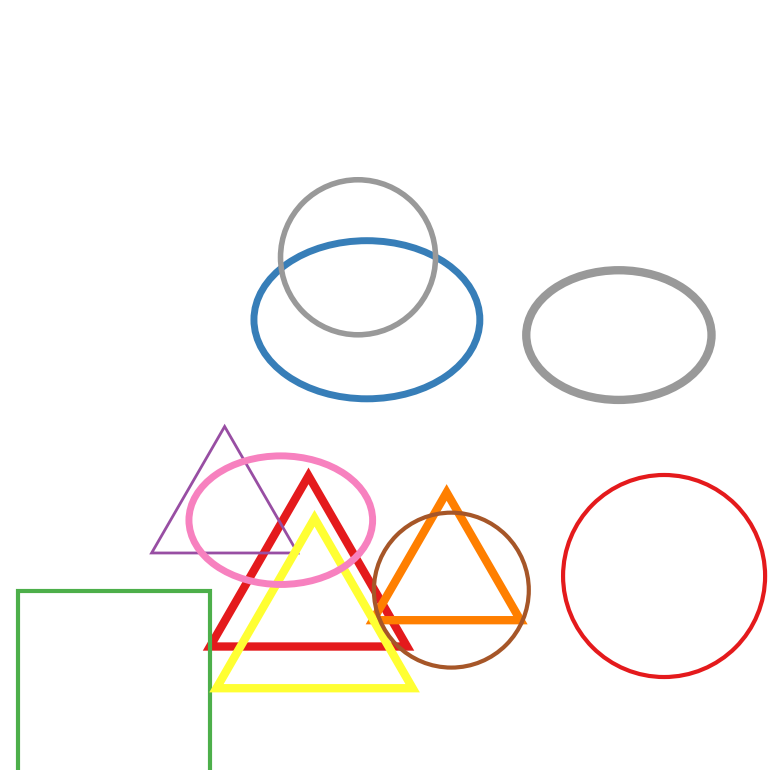[{"shape": "triangle", "thickness": 3, "radius": 0.74, "center": [0.401, 0.234]}, {"shape": "circle", "thickness": 1.5, "radius": 0.66, "center": [0.862, 0.252]}, {"shape": "oval", "thickness": 2.5, "radius": 0.73, "center": [0.476, 0.585]}, {"shape": "square", "thickness": 1.5, "radius": 0.62, "center": [0.148, 0.108]}, {"shape": "triangle", "thickness": 1, "radius": 0.55, "center": [0.292, 0.337]}, {"shape": "triangle", "thickness": 3, "radius": 0.55, "center": [0.58, 0.25]}, {"shape": "triangle", "thickness": 3, "radius": 0.74, "center": [0.408, 0.18]}, {"shape": "circle", "thickness": 1.5, "radius": 0.5, "center": [0.586, 0.234]}, {"shape": "oval", "thickness": 2.5, "radius": 0.6, "center": [0.365, 0.324]}, {"shape": "oval", "thickness": 3, "radius": 0.6, "center": [0.804, 0.565]}, {"shape": "circle", "thickness": 2, "radius": 0.5, "center": [0.465, 0.666]}]